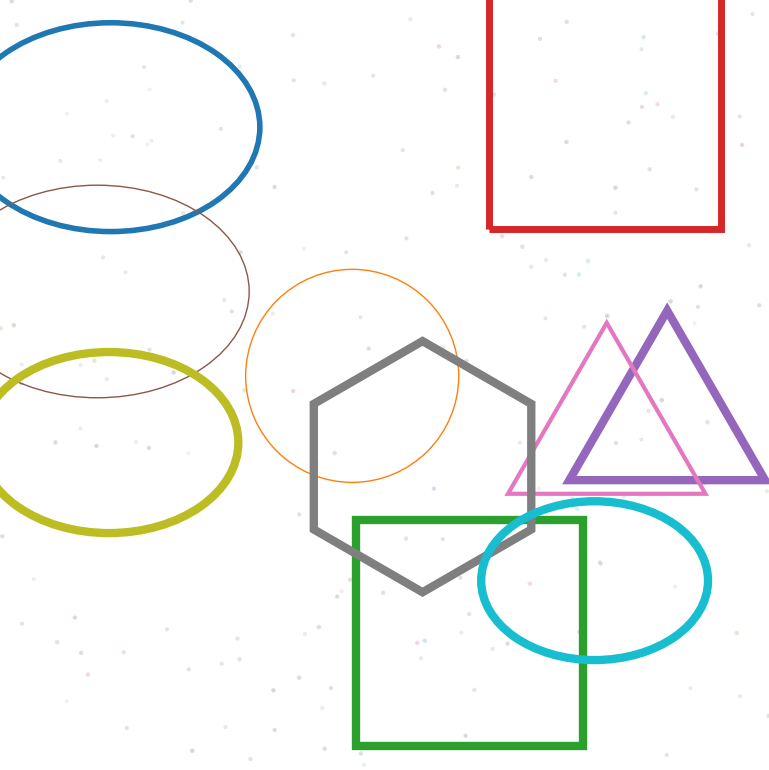[{"shape": "oval", "thickness": 2, "radius": 0.97, "center": [0.144, 0.835]}, {"shape": "circle", "thickness": 0.5, "radius": 0.69, "center": [0.457, 0.512]}, {"shape": "square", "thickness": 3, "radius": 0.74, "center": [0.61, 0.178]}, {"shape": "square", "thickness": 2.5, "radius": 0.75, "center": [0.786, 0.853]}, {"shape": "triangle", "thickness": 3, "radius": 0.73, "center": [0.867, 0.45]}, {"shape": "oval", "thickness": 0.5, "radius": 0.99, "center": [0.126, 0.621]}, {"shape": "triangle", "thickness": 1.5, "radius": 0.74, "center": [0.788, 0.433]}, {"shape": "hexagon", "thickness": 3, "radius": 0.82, "center": [0.549, 0.394]}, {"shape": "oval", "thickness": 3, "radius": 0.84, "center": [0.142, 0.425]}, {"shape": "oval", "thickness": 3, "radius": 0.74, "center": [0.772, 0.246]}]